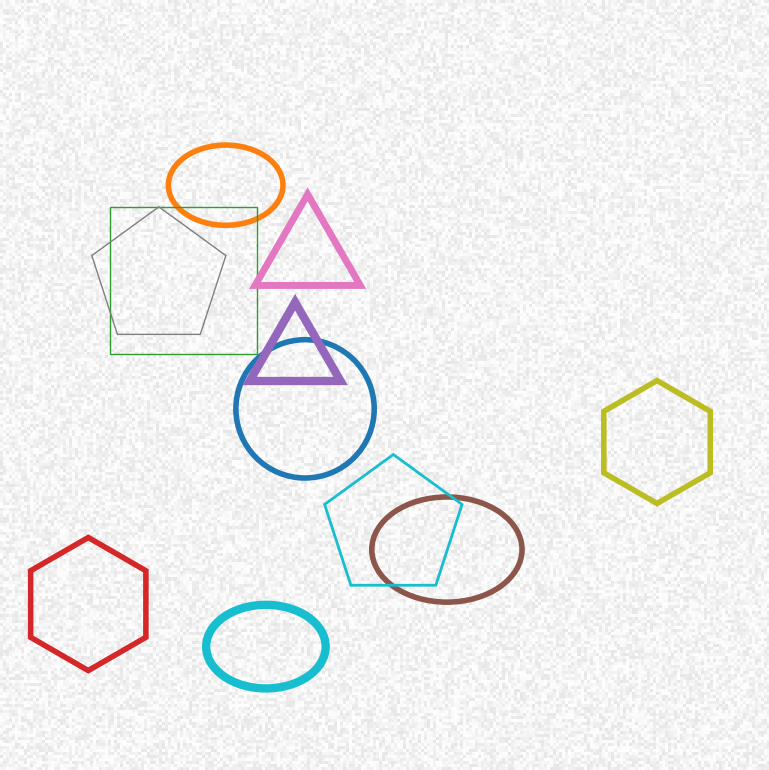[{"shape": "circle", "thickness": 2, "radius": 0.45, "center": [0.396, 0.469]}, {"shape": "oval", "thickness": 2, "radius": 0.37, "center": [0.293, 0.76]}, {"shape": "square", "thickness": 0.5, "radius": 0.48, "center": [0.239, 0.636]}, {"shape": "hexagon", "thickness": 2, "radius": 0.43, "center": [0.115, 0.216]}, {"shape": "triangle", "thickness": 3, "radius": 0.34, "center": [0.383, 0.539]}, {"shape": "oval", "thickness": 2, "radius": 0.49, "center": [0.58, 0.286]}, {"shape": "triangle", "thickness": 2.5, "radius": 0.39, "center": [0.4, 0.669]}, {"shape": "pentagon", "thickness": 0.5, "radius": 0.46, "center": [0.206, 0.64]}, {"shape": "hexagon", "thickness": 2, "radius": 0.4, "center": [0.853, 0.426]}, {"shape": "pentagon", "thickness": 1, "radius": 0.47, "center": [0.511, 0.316]}, {"shape": "oval", "thickness": 3, "radius": 0.39, "center": [0.345, 0.16]}]